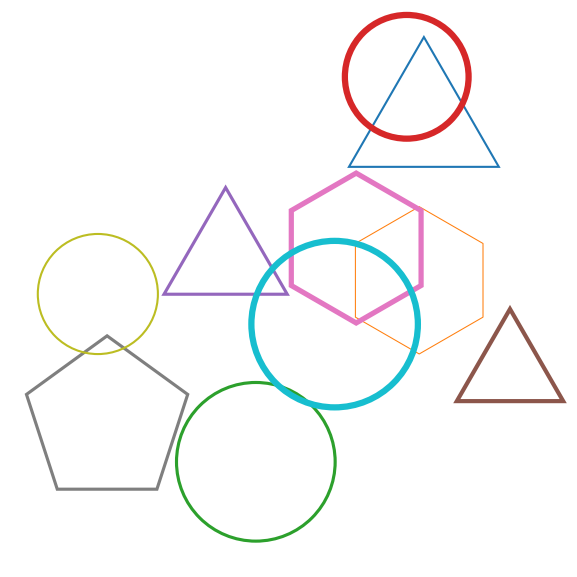[{"shape": "triangle", "thickness": 1, "radius": 0.75, "center": [0.734, 0.785]}, {"shape": "hexagon", "thickness": 0.5, "radius": 0.64, "center": [0.726, 0.514]}, {"shape": "circle", "thickness": 1.5, "radius": 0.69, "center": [0.443, 0.199]}, {"shape": "circle", "thickness": 3, "radius": 0.54, "center": [0.704, 0.866]}, {"shape": "triangle", "thickness": 1.5, "radius": 0.62, "center": [0.391, 0.551]}, {"shape": "triangle", "thickness": 2, "radius": 0.53, "center": [0.883, 0.358]}, {"shape": "hexagon", "thickness": 2.5, "radius": 0.65, "center": [0.617, 0.57]}, {"shape": "pentagon", "thickness": 1.5, "radius": 0.73, "center": [0.185, 0.271]}, {"shape": "circle", "thickness": 1, "radius": 0.52, "center": [0.169, 0.49]}, {"shape": "circle", "thickness": 3, "radius": 0.72, "center": [0.579, 0.438]}]